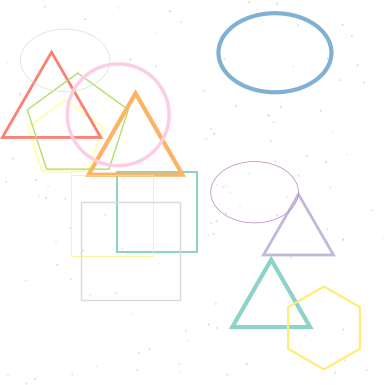[{"shape": "square", "thickness": 1.5, "radius": 0.52, "center": [0.408, 0.449]}, {"shape": "triangle", "thickness": 3, "radius": 0.58, "center": [0.704, 0.209]}, {"shape": "pentagon", "thickness": 1.5, "radius": 0.51, "center": [0.17, 0.638]}, {"shape": "triangle", "thickness": 2, "radius": 0.53, "center": [0.775, 0.39]}, {"shape": "triangle", "thickness": 2, "radius": 0.74, "center": [0.134, 0.717]}, {"shape": "oval", "thickness": 3, "radius": 0.73, "center": [0.714, 0.863]}, {"shape": "triangle", "thickness": 3, "radius": 0.7, "center": [0.352, 0.617]}, {"shape": "pentagon", "thickness": 1, "radius": 0.69, "center": [0.202, 0.672]}, {"shape": "circle", "thickness": 2.5, "radius": 0.66, "center": [0.307, 0.702]}, {"shape": "square", "thickness": 1, "radius": 0.64, "center": [0.339, 0.347]}, {"shape": "oval", "thickness": 0.5, "radius": 0.57, "center": [0.661, 0.501]}, {"shape": "oval", "thickness": 0.5, "radius": 0.58, "center": [0.169, 0.843]}, {"shape": "square", "thickness": 0.5, "radius": 0.53, "center": [0.291, 0.44]}, {"shape": "hexagon", "thickness": 1.5, "radius": 0.54, "center": [0.841, 0.148]}]